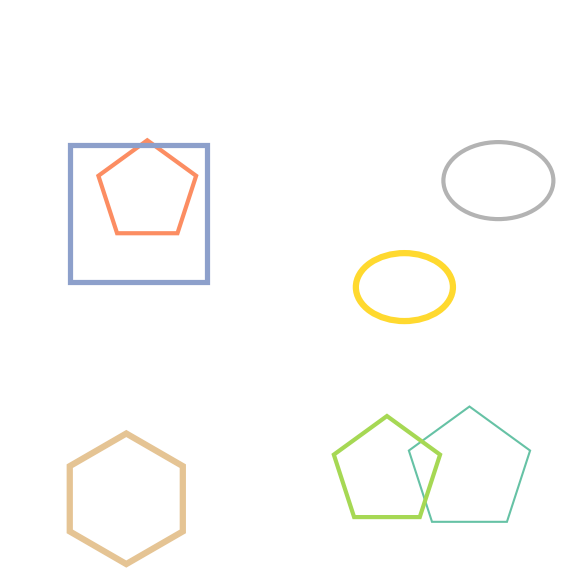[{"shape": "pentagon", "thickness": 1, "radius": 0.55, "center": [0.813, 0.185]}, {"shape": "pentagon", "thickness": 2, "radius": 0.44, "center": [0.255, 0.667]}, {"shape": "square", "thickness": 2.5, "radius": 0.59, "center": [0.239, 0.629]}, {"shape": "pentagon", "thickness": 2, "radius": 0.48, "center": [0.67, 0.182]}, {"shape": "oval", "thickness": 3, "radius": 0.42, "center": [0.7, 0.502]}, {"shape": "hexagon", "thickness": 3, "radius": 0.57, "center": [0.219, 0.135]}, {"shape": "oval", "thickness": 2, "radius": 0.48, "center": [0.863, 0.686]}]